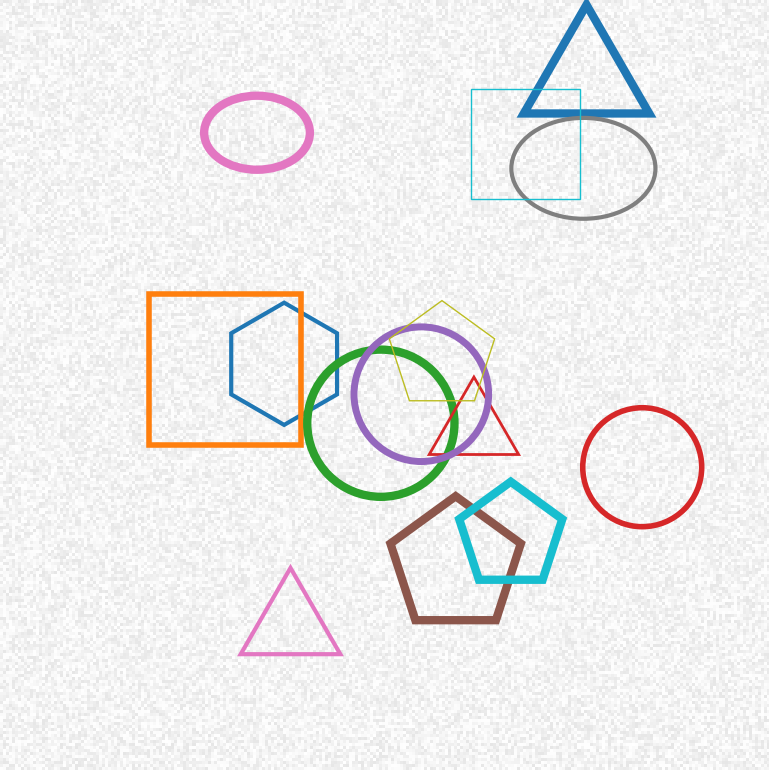[{"shape": "triangle", "thickness": 3, "radius": 0.47, "center": [0.762, 0.9]}, {"shape": "hexagon", "thickness": 1.5, "radius": 0.4, "center": [0.369, 0.528]}, {"shape": "square", "thickness": 2, "radius": 0.49, "center": [0.292, 0.52]}, {"shape": "circle", "thickness": 3, "radius": 0.48, "center": [0.495, 0.45]}, {"shape": "circle", "thickness": 2, "radius": 0.39, "center": [0.834, 0.393]}, {"shape": "triangle", "thickness": 1, "radius": 0.34, "center": [0.615, 0.443]}, {"shape": "circle", "thickness": 2.5, "radius": 0.44, "center": [0.547, 0.488]}, {"shape": "pentagon", "thickness": 3, "radius": 0.44, "center": [0.592, 0.267]}, {"shape": "oval", "thickness": 3, "radius": 0.34, "center": [0.334, 0.828]}, {"shape": "triangle", "thickness": 1.5, "radius": 0.37, "center": [0.377, 0.188]}, {"shape": "oval", "thickness": 1.5, "radius": 0.47, "center": [0.758, 0.781]}, {"shape": "pentagon", "thickness": 0.5, "radius": 0.36, "center": [0.574, 0.538]}, {"shape": "square", "thickness": 0.5, "radius": 0.36, "center": [0.683, 0.813]}, {"shape": "pentagon", "thickness": 3, "radius": 0.35, "center": [0.663, 0.304]}]